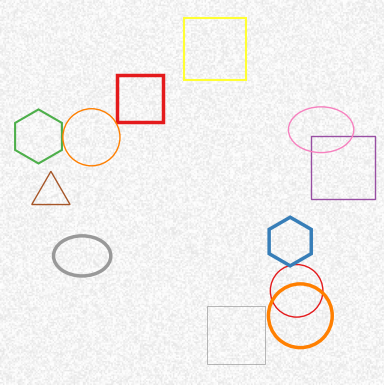[{"shape": "circle", "thickness": 1, "radius": 0.34, "center": [0.77, 0.245]}, {"shape": "square", "thickness": 2.5, "radius": 0.3, "center": [0.364, 0.744]}, {"shape": "hexagon", "thickness": 2.5, "radius": 0.32, "center": [0.754, 0.373]}, {"shape": "hexagon", "thickness": 1.5, "radius": 0.35, "center": [0.1, 0.646]}, {"shape": "square", "thickness": 1, "radius": 0.41, "center": [0.891, 0.564]}, {"shape": "circle", "thickness": 1, "radius": 0.37, "center": [0.237, 0.643]}, {"shape": "circle", "thickness": 2.5, "radius": 0.41, "center": [0.78, 0.18]}, {"shape": "square", "thickness": 1.5, "radius": 0.4, "center": [0.558, 0.872]}, {"shape": "triangle", "thickness": 1, "radius": 0.29, "center": [0.132, 0.497]}, {"shape": "oval", "thickness": 1, "radius": 0.42, "center": [0.834, 0.663]}, {"shape": "square", "thickness": 0.5, "radius": 0.38, "center": [0.614, 0.129]}, {"shape": "oval", "thickness": 2.5, "radius": 0.37, "center": [0.213, 0.335]}]